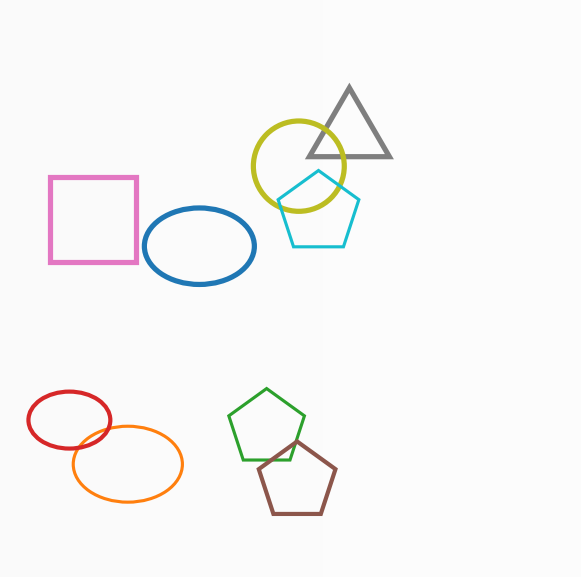[{"shape": "oval", "thickness": 2.5, "radius": 0.47, "center": [0.343, 0.573]}, {"shape": "oval", "thickness": 1.5, "radius": 0.47, "center": [0.22, 0.195]}, {"shape": "pentagon", "thickness": 1.5, "radius": 0.34, "center": [0.459, 0.258]}, {"shape": "oval", "thickness": 2, "radius": 0.35, "center": [0.119, 0.272]}, {"shape": "pentagon", "thickness": 2, "radius": 0.35, "center": [0.511, 0.165]}, {"shape": "square", "thickness": 2.5, "radius": 0.37, "center": [0.16, 0.619]}, {"shape": "triangle", "thickness": 2.5, "radius": 0.4, "center": [0.601, 0.768]}, {"shape": "circle", "thickness": 2.5, "radius": 0.39, "center": [0.514, 0.711]}, {"shape": "pentagon", "thickness": 1.5, "radius": 0.37, "center": [0.548, 0.631]}]